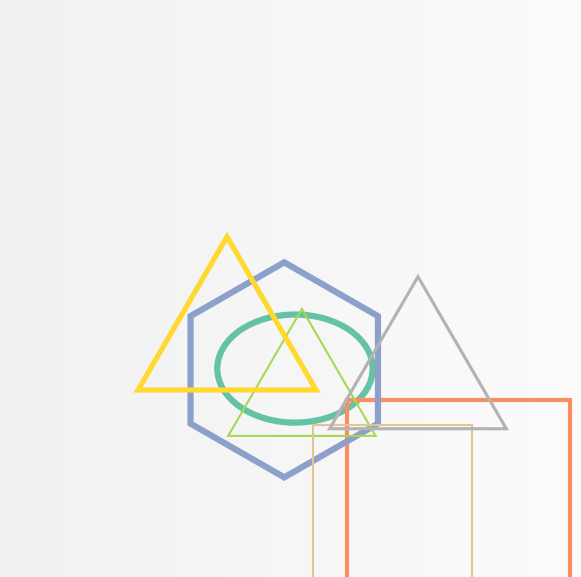[{"shape": "oval", "thickness": 3, "radius": 0.67, "center": [0.507, 0.361]}, {"shape": "square", "thickness": 2, "radius": 0.96, "center": [0.789, 0.115]}, {"shape": "hexagon", "thickness": 3, "radius": 0.93, "center": [0.489, 0.359]}, {"shape": "triangle", "thickness": 1, "radius": 0.73, "center": [0.519, 0.318]}, {"shape": "triangle", "thickness": 2.5, "radius": 0.88, "center": [0.391, 0.412]}, {"shape": "square", "thickness": 1, "radius": 0.68, "center": [0.675, 0.127]}, {"shape": "triangle", "thickness": 1.5, "radius": 0.88, "center": [0.719, 0.344]}]